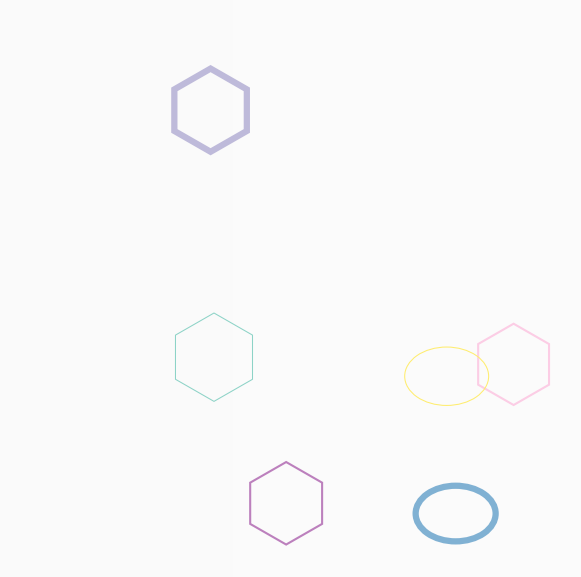[{"shape": "hexagon", "thickness": 0.5, "radius": 0.38, "center": [0.368, 0.381]}, {"shape": "hexagon", "thickness": 3, "radius": 0.36, "center": [0.362, 0.808]}, {"shape": "oval", "thickness": 3, "radius": 0.34, "center": [0.784, 0.11]}, {"shape": "hexagon", "thickness": 1, "radius": 0.35, "center": [0.884, 0.368]}, {"shape": "hexagon", "thickness": 1, "radius": 0.36, "center": [0.492, 0.128]}, {"shape": "oval", "thickness": 0.5, "radius": 0.36, "center": [0.768, 0.348]}]